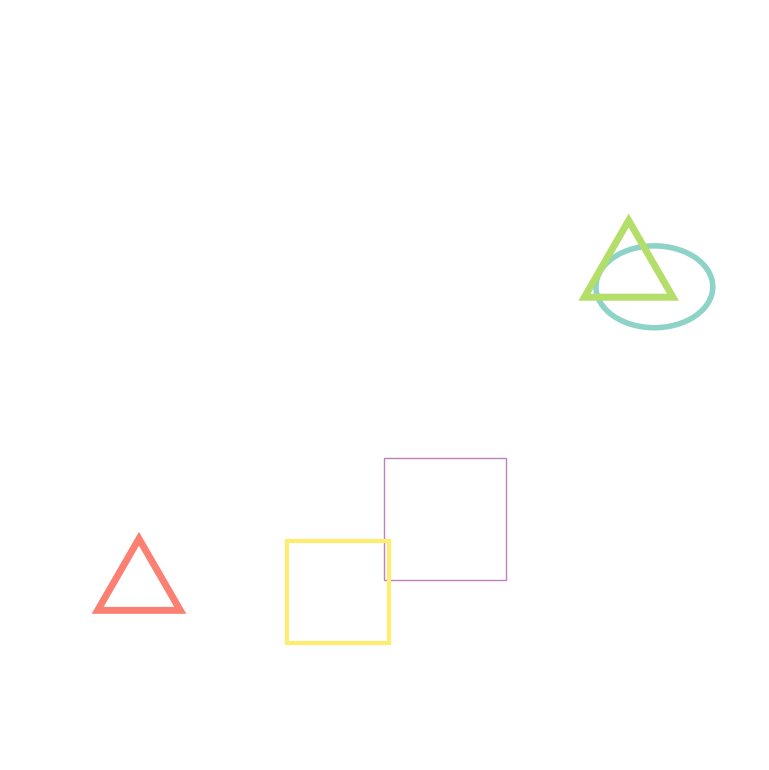[{"shape": "oval", "thickness": 2, "radius": 0.38, "center": [0.85, 0.628]}, {"shape": "triangle", "thickness": 2.5, "radius": 0.31, "center": [0.18, 0.238]}, {"shape": "triangle", "thickness": 2.5, "radius": 0.33, "center": [0.816, 0.647]}, {"shape": "square", "thickness": 0.5, "radius": 0.4, "center": [0.577, 0.326]}, {"shape": "square", "thickness": 1.5, "radius": 0.33, "center": [0.439, 0.231]}]